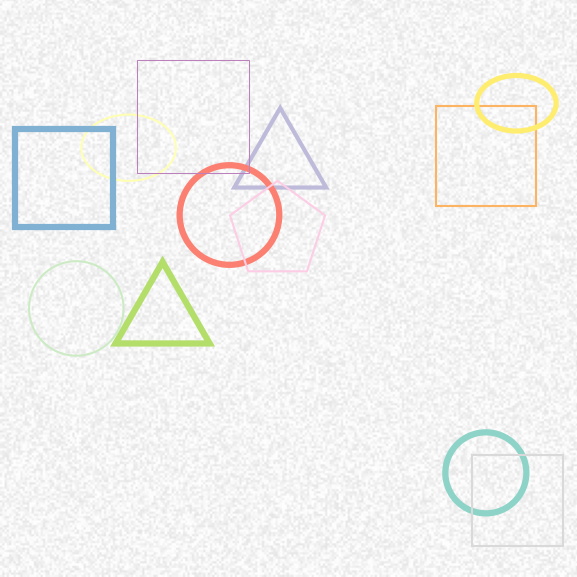[{"shape": "circle", "thickness": 3, "radius": 0.35, "center": [0.841, 0.18]}, {"shape": "oval", "thickness": 1, "radius": 0.41, "center": [0.223, 0.743]}, {"shape": "triangle", "thickness": 2, "radius": 0.46, "center": [0.485, 0.72]}, {"shape": "circle", "thickness": 3, "radius": 0.43, "center": [0.397, 0.627]}, {"shape": "square", "thickness": 3, "radius": 0.42, "center": [0.111, 0.691]}, {"shape": "square", "thickness": 1, "radius": 0.44, "center": [0.842, 0.729]}, {"shape": "triangle", "thickness": 3, "radius": 0.47, "center": [0.282, 0.451]}, {"shape": "pentagon", "thickness": 1, "radius": 0.43, "center": [0.481, 0.599]}, {"shape": "square", "thickness": 1, "radius": 0.39, "center": [0.896, 0.132]}, {"shape": "square", "thickness": 0.5, "radius": 0.49, "center": [0.335, 0.797]}, {"shape": "circle", "thickness": 1, "radius": 0.41, "center": [0.132, 0.465]}, {"shape": "oval", "thickness": 2.5, "radius": 0.34, "center": [0.894, 0.82]}]